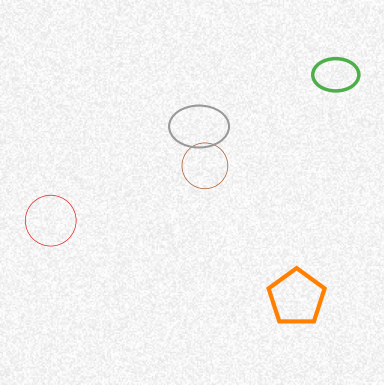[{"shape": "circle", "thickness": 0.5, "radius": 0.33, "center": [0.132, 0.427]}, {"shape": "oval", "thickness": 2.5, "radius": 0.3, "center": [0.872, 0.806]}, {"shape": "pentagon", "thickness": 3, "radius": 0.38, "center": [0.77, 0.227]}, {"shape": "circle", "thickness": 0.5, "radius": 0.3, "center": [0.532, 0.569]}, {"shape": "oval", "thickness": 1.5, "radius": 0.39, "center": [0.517, 0.671]}]